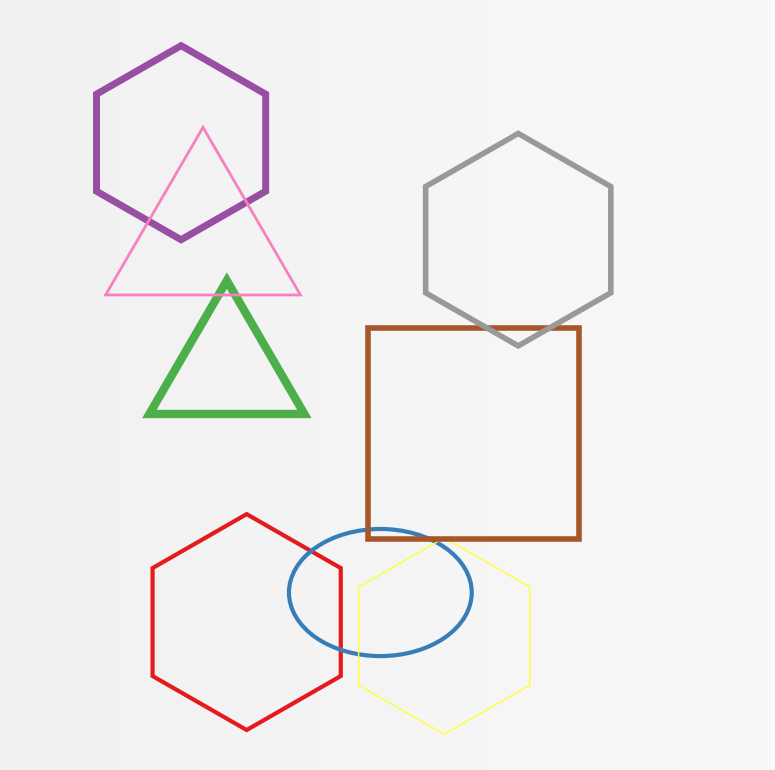[{"shape": "hexagon", "thickness": 1.5, "radius": 0.7, "center": [0.318, 0.192]}, {"shape": "oval", "thickness": 1.5, "radius": 0.59, "center": [0.491, 0.23]}, {"shape": "triangle", "thickness": 3, "radius": 0.58, "center": [0.293, 0.52]}, {"shape": "hexagon", "thickness": 2.5, "radius": 0.63, "center": [0.234, 0.815]}, {"shape": "hexagon", "thickness": 0.5, "radius": 0.64, "center": [0.573, 0.174]}, {"shape": "square", "thickness": 2, "radius": 0.68, "center": [0.611, 0.437]}, {"shape": "triangle", "thickness": 1, "radius": 0.73, "center": [0.262, 0.689]}, {"shape": "hexagon", "thickness": 2, "radius": 0.69, "center": [0.669, 0.689]}]